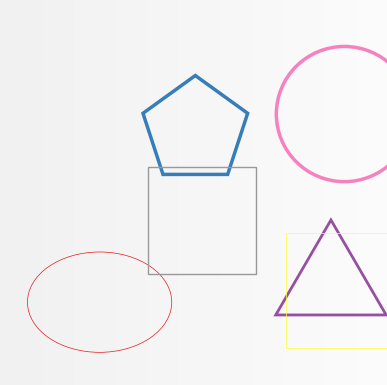[{"shape": "oval", "thickness": 0.5, "radius": 0.93, "center": [0.257, 0.215]}, {"shape": "pentagon", "thickness": 2.5, "radius": 0.71, "center": [0.504, 0.662]}, {"shape": "triangle", "thickness": 2, "radius": 0.82, "center": [0.854, 0.264]}, {"shape": "square", "thickness": 0.5, "radius": 0.75, "center": [0.888, 0.246]}, {"shape": "circle", "thickness": 2.5, "radius": 0.88, "center": [0.889, 0.704]}, {"shape": "square", "thickness": 1, "radius": 0.69, "center": [0.521, 0.428]}]